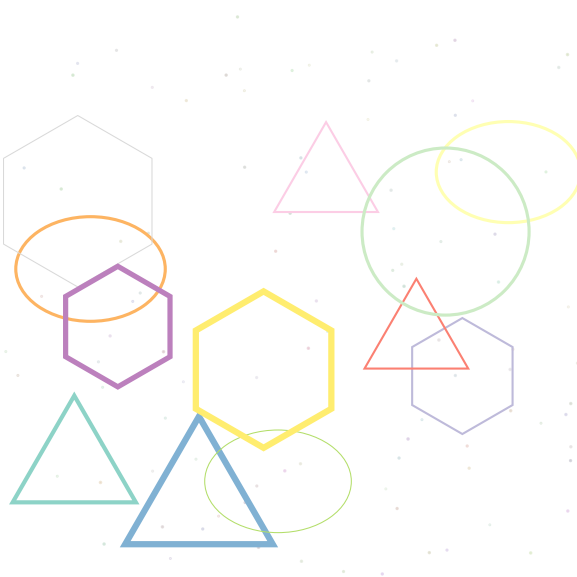[{"shape": "triangle", "thickness": 2, "radius": 0.62, "center": [0.129, 0.191]}, {"shape": "oval", "thickness": 1.5, "radius": 0.63, "center": [0.88, 0.701]}, {"shape": "hexagon", "thickness": 1, "radius": 0.5, "center": [0.801, 0.348]}, {"shape": "triangle", "thickness": 1, "radius": 0.52, "center": [0.721, 0.413]}, {"shape": "triangle", "thickness": 3, "radius": 0.74, "center": [0.345, 0.131]}, {"shape": "oval", "thickness": 1.5, "radius": 0.65, "center": [0.157, 0.533]}, {"shape": "oval", "thickness": 0.5, "radius": 0.63, "center": [0.481, 0.166]}, {"shape": "triangle", "thickness": 1, "radius": 0.52, "center": [0.565, 0.684]}, {"shape": "hexagon", "thickness": 0.5, "radius": 0.74, "center": [0.135, 0.651]}, {"shape": "hexagon", "thickness": 2.5, "radius": 0.52, "center": [0.204, 0.434]}, {"shape": "circle", "thickness": 1.5, "radius": 0.72, "center": [0.772, 0.598]}, {"shape": "hexagon", "thickness": 3, "radius": 0.68, "center": [0.456, 0.359]}]